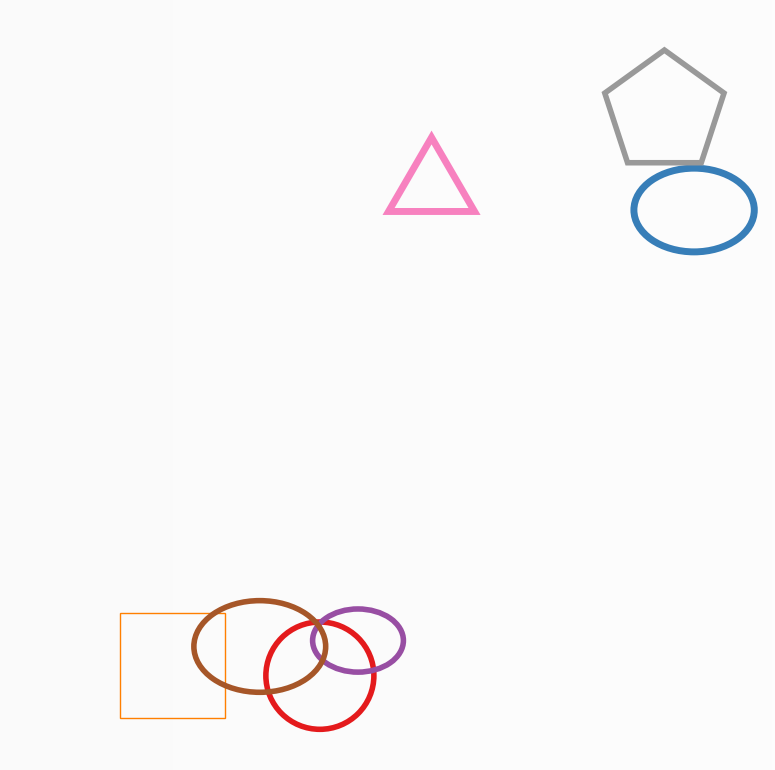[{"shape": "circle", "thickness": 2, "radius": 0.35, "center": [0.413, 0.123]}, {"shape": "oval", "thickness": 2.5, "radius": 0.39, "center": [0.896, 0.727]}, {"shape": "oval", "thickness": 2, "radius": 0.29, "center": [0.462, 0.168]}, {"shape": "square", "thickness": 0.5, "radius": 0.34, "center": [0.223, 0.136]}, {"shape": "oval", "thickness": 2, "radius": 0.43, "center": [0.335, 0.16]}, {"shape": "triangle", "thickness": 2.5, "radius": 0.32, "center": [0.557, 0.757]}, {"shape": "pentagon", "thickness": 2, "radius": 0.4, "center": [0.857, 0.854]}]